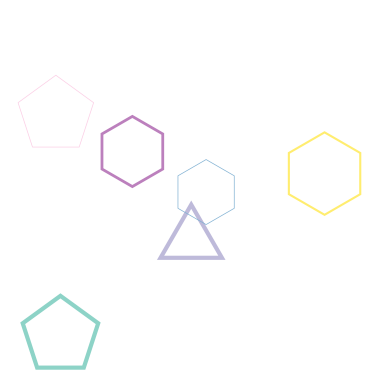[{"shape": "pentagon", "thickness": 3, "radius": 0.52, "center": [0.157, 0.128]}, {"shape": "triangle", "thickness": 3, "radius": 0.46, "center": [0.497, 0.376]}, {"shape": "hexagon", "thickness": 0.5, "radius": 0.42, "center": [0.535, 0.501]}, {"shape": "pentagon", "thickness": 0.5, "radius": 0.52, "center": [0.145, 0.701]}, {"shape": "hexagon", "thickness": 2, "radius": 0.46, "center": [0.344, 0.607]}, {"shape": "hexagon", "thickness": 1.5, "radius": 0.54, "center": [0.843, 0.549]}]